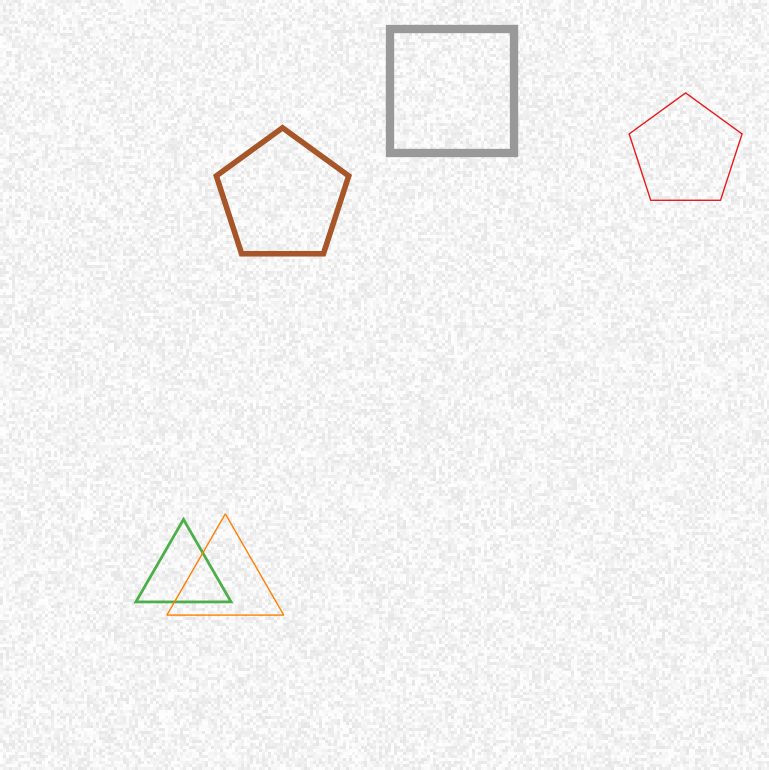[{"shape": "pentagon", "thickness": 0.5, "radius": 0.39, "center": [0.89, 0.802]}, {"shape": "triangle", "thickness": 1, "radius": 0.36, "center": [0.238, 0.254]}, {"shape": "triangle", "thickness": 0.5, "radius": 0.44, "center": [0.293, 0.245]}, {"shape": "pentagon", "thickness": 2, "radius": 0.45, "center": [0.367, 0.744]}, {"shape": "square", "thickness": 3, "radius": 0.4, "center": [0.587, 0.882]}]